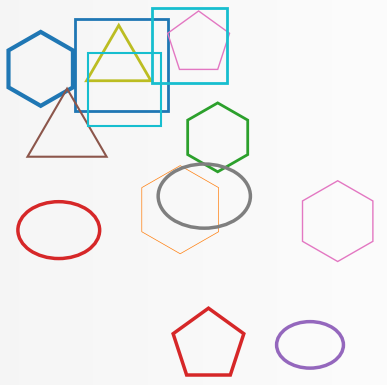[{"shape": "hexagon", "thickness": 3, "radius": 0.48, "center": [0.105, 0.821]}, {"shape": "square", "thickness": 2, "radius": 0.59, "center": [0.314, 0.832]}, {"shape": "hexagon", "thickness": 0.5, "radius": 0.57, "center": [0.465, 0.455]}, {"shape": "hexagon", "thickness": 2, "radius": 0.45, "center": [0.562, 0.643]}, {"shape": "pentagon", "thickness": 2.5, "radius": 0.48, "center": [0.538, 0.104]}, {"shape": "oval", "thickness": 2.5, "radius": 0.53, "center": [0.152, 0.402]}, {"shape": "oval", "thickness": 2.5, "radius": 0.43, "center": [0.8, 0.104]}, {"shape": "triangle", "thickness": 1.5, "radius": 0.59, "center": [0.173, 0.652]}, {"shape": "hexagon", "thickness": 1, "radius": 0.52, "center": [0.871, 0.426]}, {"shape": "pentagon", "thickness": 1, "radius": 0.42, "center": [0.513, 0.888]}, {"shape": "oval", "thickness": 2.5, "radius": 0.6, "center": [0.527, 0.491]}, {"shape": "triangle", "thickness": 2, "radius": 0.48, "center": [0.306, 0.838]}, {"shape": "square", "thickness": 1.5, "radius": 0.47, "center": [0.322, 0.767]}, {"shape": "square", "thickness": 2, "radius": 0.49, "center": [0.489, 0.881]}]